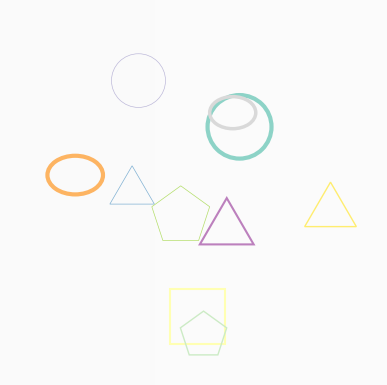[{"shape": "circle", "thickness": 3, "radius": 0.41, "center": [0.618, 0.671]}, {"shape": "square", "thickness": 1.5, "radius": 0.36, "center": [0.509, 0.178]}, {"shape": "circle", "thickness": 0.5, "radius": 0.35, "center": [0.357, 0.791]}, {"shape": "triangle", "thickness": 0.5, "radius": 0.33, "center": [0.341, 0.503]}, {"shape": "oval", "thickness": 3, "radius": 0.36, "center": [0.194, 0.545]}, {"shape": "pentagon", "thickness": 0.5, "radius": 0.39, "center": [0.466, 0.439]}, {"shape": "oval", "thickness": 2.5, "radius": 0.3, "center": [0.601, 0.707]}, {"shape": "triangle", "thickness": 1.5, "radius": 0.4, "center": [0.585, 0.405]}, {"shape": "pentagon", "thickness": 1, "radius": 0.31, "center": [0.525, 0.129]}, {"shape": "triangle", "thickness": 1, "radius": 0.38, "center": [0.853, 0.45]}]